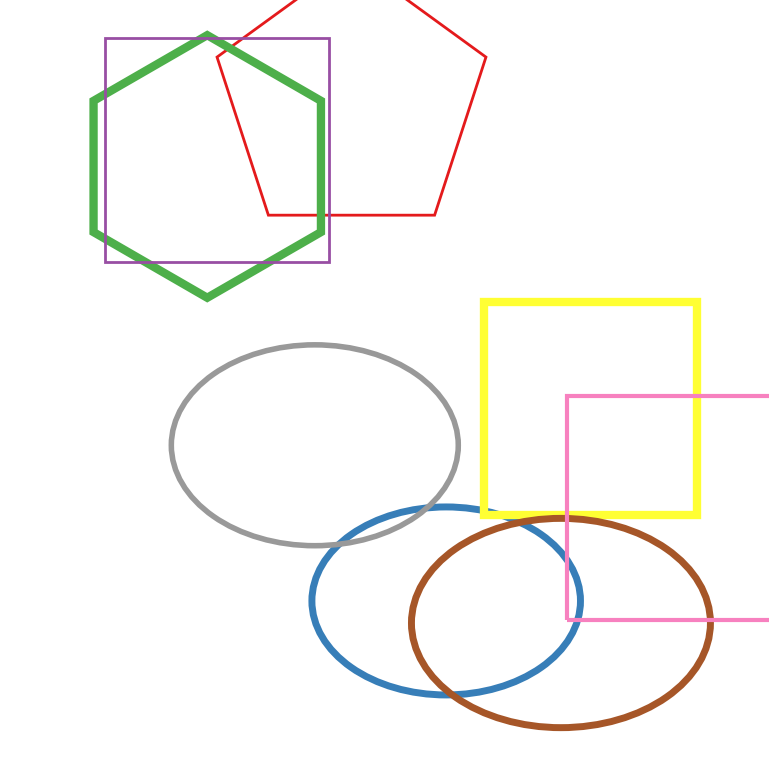[{"shape": "pentagon", "thickness": 1, "radius": 0.92, "center": [0.456, 0.869]}, {"shape": "oval", "thickness": 2.5, "radius": 0.87, "center": [0.579, 0.22]}, {"shape": "hexagon", "thickness": 3, "radius": 0.85, "center": [0.269, 0.784]}, {"shape": "square", "thickness": 1, "radius": 0.73, "center": [0.281, 0.805]}, {"shape": "square", "thickness": 3, "radius": 0.69, "center": [0.767, 0.47]}, {"shape": "oval", "thickness": 2.5, "radius": 0.97, "center": [0.729, 0.191]}, {"shape": "square", "thickness": 1.5, "radius": 0.73, "center": [0.882, 0.34]}, {"shape": "oval", "thickness": 2, "radius": 0.93, "center": [0.409, 0.422]}]